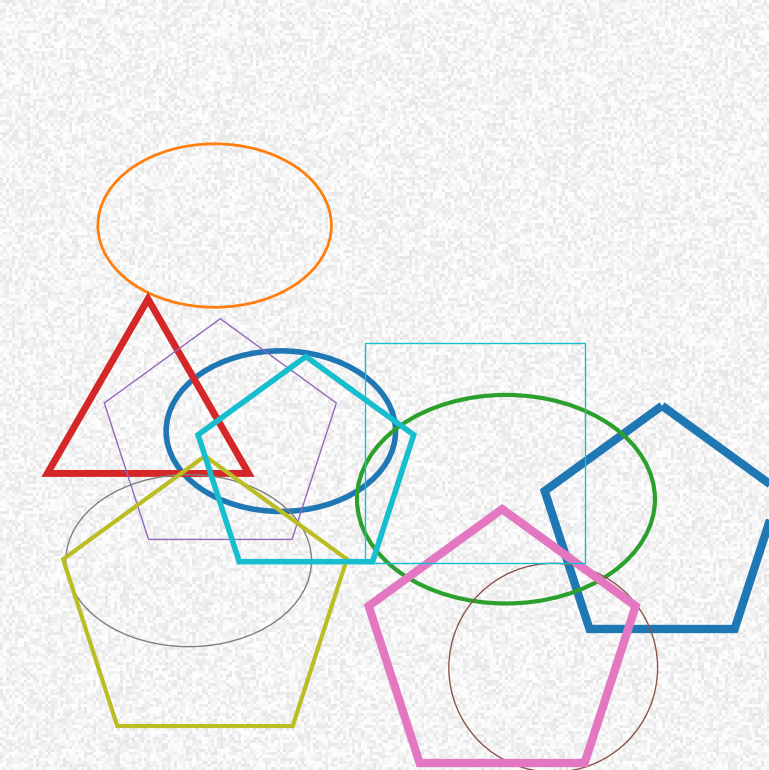[{"shape": "oval", "thickness": 2, "radius": 0.74, "center": [0.365, 0.44]}, {"shape": "pentagon", "thickness": 3, "radius": 0.8, "center": [0.86, 0.313]}, {"shape": "oval", "thickness": 1, "radius": 0.76, "center": [0.279, 0.707]}, {"shape": "oval", "thickness": 1.5, "radius": 0.97, "center": [0.657, 0.352]}, {"shape": "triangle", "thickness": 2.5, "radius": 0.75, "center": [0.192, 0.461]}, {"shape": "pentagon", "thickness": 0.5, "radius": 0.79, "center": [0.286, 0.428]}, {"shape": "circle", "thickness": 0.5, "radius": 0.68, "center": [0.718, 0.133]}, {"shape": "pentagon", "thickness": 3, "radius": 0.91, "center": [0.652, 0.157]}, {"shape": "oval", "thickness": 0.5, "radius": 0.8, "center": [0.245, 0.272]}, {"shape": "pentagon", "thickness": 1.5, "radius": 0.97, "center": [0.266, 0.214]}, {"shape": "square", "thickness": 0.5, "radius": 0.71, "center": [0.617, 0.411]}, {"shape": "pentagon", "thickness": 2, "radius": 0.74, "center": [0.397, 0.39]}]